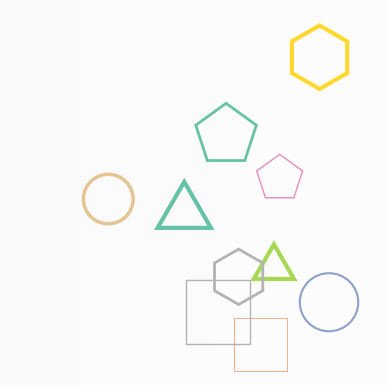[{"shape": "triangle", "thickness": 3, "radius": 0.4, "center": [0.476, 0.448]}, {"shape": "pentagon", "thickness": 2, "radius": 0.41, "center": [0.583, 0.649]}, {"shape": "square", "thickness": 0.5, "radius": 0.34, "center": [0.673, 0.106]}, {"shape": "circle", "thickness": 1.5, "radius": 0.38, "center": [0.849, 0.215]}, {"shape": "pentagon", "thickness": 1, "radius": 0.31, "center": [0.722, 0.537]}, {"shape": "triangle", "thickness": 3, "radius": 0.3, "center": [0.707, 0.305]}, {"shape": "hexagon", "thickness": 3, "radius": 0.41, "center": [0.825, 0.851]}, {"shape": "circle", "thickness": 2.5, "radius": 0.32, "center": [0.279, 0.483]}, {"shape": "hexagon", "thickness": 2, "radius": 0.36, "center": [0.616, 0.281]}, {"shape": "square", "thickness": 1, "radius": 0.42, "center": [0.562, 0.189]}]